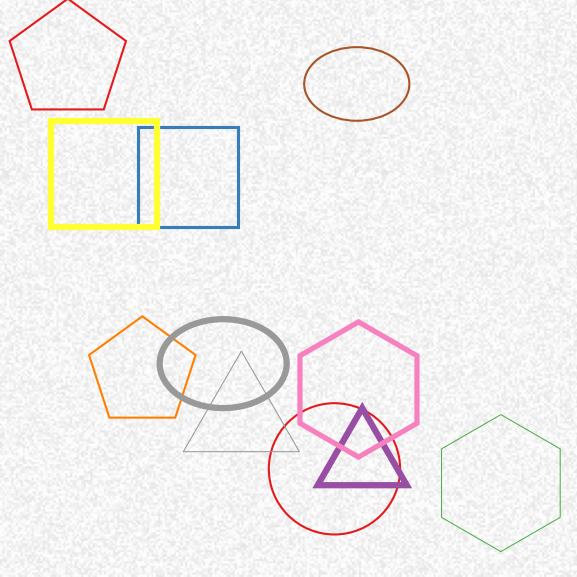[{"shape": "pentagon", "thickness": 1, "radius": 0.53, "center": [0.117, 0.895]}, {"shape": "circle", "thickness": 1, "radius": 0.57, "center": [0.579, 0.187]}, {"shape": "square", "thickness": 1.5, "radius": 0.43, "center": [0.326, 0.692]}, {"shape": "hexagon", "thickness": 0.5, "radius": 0.59, "center": [0.867, 0.163]}, {"shape": "triangle", "thickness": 3, "radius": 0.45, "center": [0.627, 0.204]}, {"shape": "pentagon", "thickness": 1, "radius": 0.48, "center": [0.246, 0.354]}, {"shape": "square", "thickness": 3, "radius": 0.46, "center": [0.18, 0.698]}, {"shape": "oval", "thickness": 1, "radius": 0.46, "center": [0.618, 0.854]}, {"shape": "hexagon", "thickness": 2.5, "radius": 0.58, "center": [0.621, 0.325]}, {"shape": "oval", "thickness": 3, "radius": 0.55, "center": [0.386, 0.369]}, {"shape": "triangle", "thickness": 0.5, "radius": 0.58, "center": [0.418, 0.275]}]